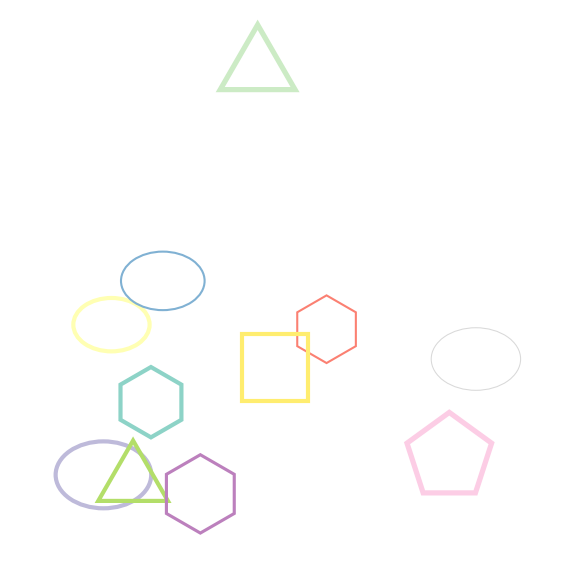[{"shape": "hexagon", "thickness": 2, "radius": 0.3, "center": [0.261, 0.303]}, {"shape": "oval", "thickness": 2, "radius": 0.33, "center": [0.193, 0.437]}, {"shape": "oval", "thickness": 2, "radius": 0.41, "center": [0.179, 0.177]}, {"shape": "hexagon", "thickness": 1, "radius": 0.29, "center": [0.565, 0.429]}, {"shape": "oval", "thickness": 1, "radius": 0.36, "center": [0.282, 0.513]}, {"shape": "triangle", "thickness": 2, "radius": 0.35, "center": [0.23, 0.167]}, {"shape": "pentagon", "thickness": 2.5, "radius": 0.39, "center": [0.778, 0.208]}, {"shape": "oval", "thickness": 0.5, "radius": 0.39, "center": [0.824, 0.377]}, {"shape": "hexagon", "thickness": 1.5, "radius": 0.34, "center": [0.347, 0.144]}, {"shape": "triangle", "thickness": 2.5, "radius": 0.37, "center": [0.446, 0.881]}, {"shape": "square", "thickness": 2, "radius": 0.29, "center": [0.477, 0.363]}]